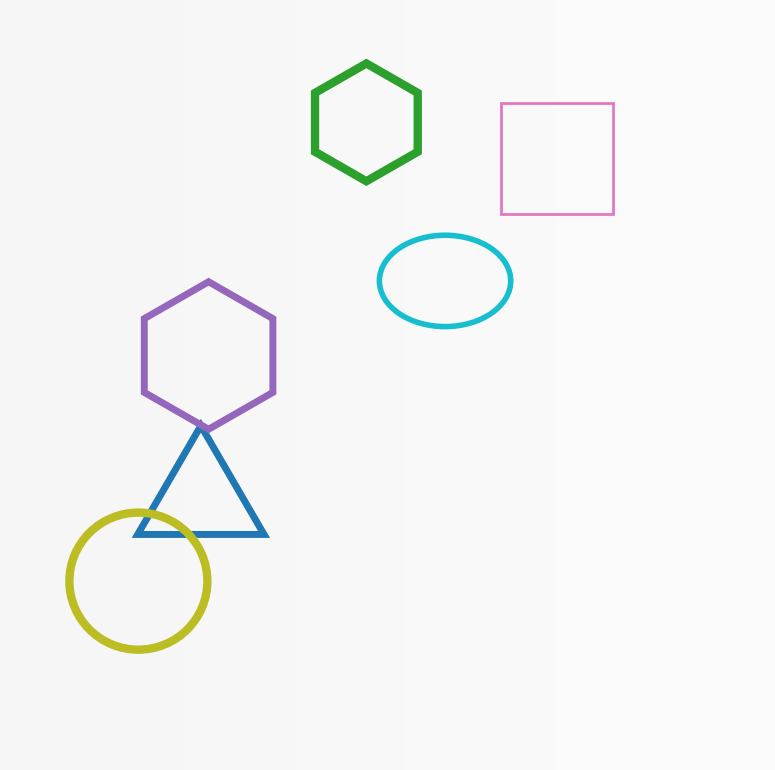[{"shape": "triangle", "thickness": 2.5, "radius": 0.47, "center": [0.259, 0.353]}, {"shape": "hexagon", "thickness": 3, "radius": 0.38, "center": [0.473, 0.841]}, {"shape": "hexagon", "thickness": 2.5, "radius": 0.48, "center": [0.269, 0.538]}, {"shape": "square", "thickness": 1, "radius": 0.36, "center": [0.719, 0.795]}, {"shape": "circle", "thickness": 3, "radius": 0.45, "center": [0.179, 0.245]}, {"shape": "oval", "thickness": 2, "radius": 0.42, "center": [0.574, 0.635]}]